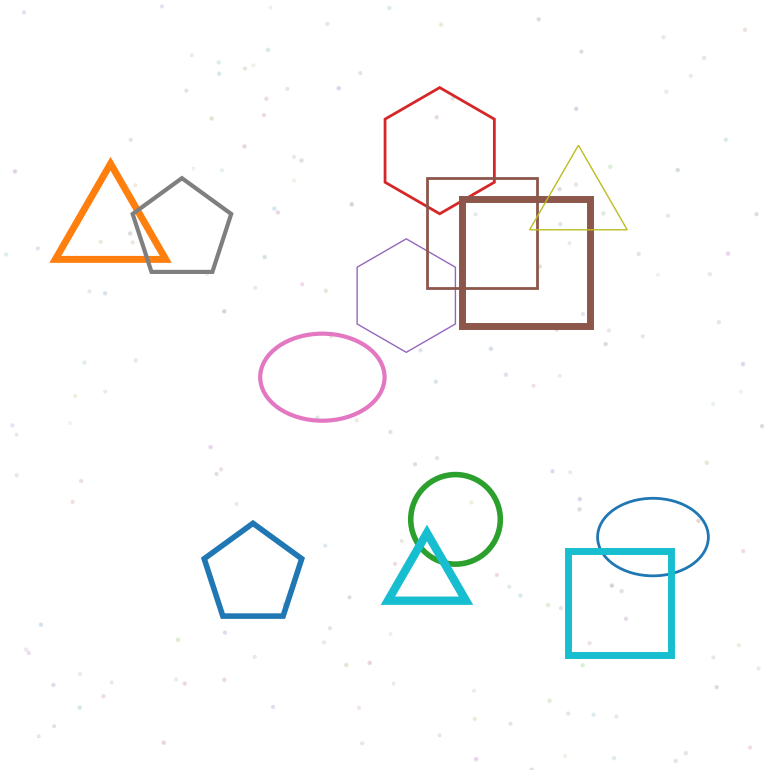[{"shape": "pentagon", "thickness": 2, "radius": 0.33, "center": [0.329, 0.254]}, {"shape": "oval", "thickness": 1, "radius": 0.36, "center": [0.848, 0.303]}, {"shape": "triangle", "thickness": 2.5, "radius": 0.41, "center": [0.144, 0.705]}, {"shape": "circle", "thickness": 2, "radius": 0.29, "center": [0.592, 0.325]}, {"shape": "hexagon", "thickness": 1, "radius": 0.41, "center": [0.571, 0.804]}, {"shape": "hexagon", "thickness": 0.5, "radius": 0.37, "center": [0.528, 0.616]}, {"shape": "square", "thickness": 1, "radius": 0.36, "center": [0.626, 0.697]}, {"shape": "square", "thickness": 2.5, "radius": 0.41, "center": [0.683, 0.659]}, {"shape": "oval", "thickness": 1.5, "radius": 0.4, "center": [0.419, 0.51]}, {"shape": "pentagon", "thickness": 1.5, "radius": 0.34, "center": [0.236, 0.701]}, {"shape": "triangle", "thickness": 0.5, "radius": 0.37, "center": [0.751, 0.738]}, {"shape": "triangle", "thickness": 3, "radius": 0.29, "center": [0.554, 0.249]}, {"shape": "square", "thickness": 2.5, "radius": 0.34, "center": [0.805, 0.217]}]